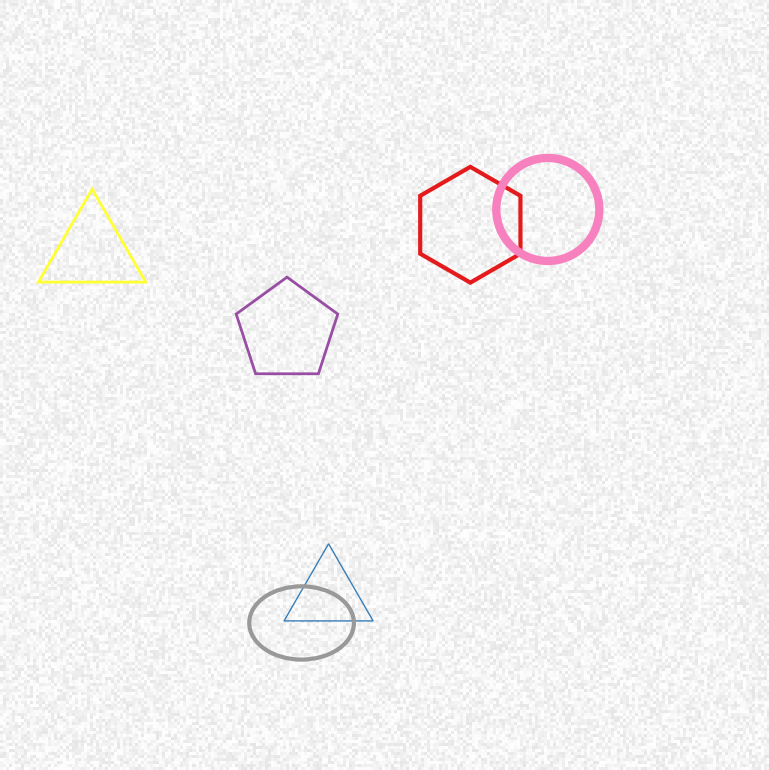[{"shape": "hexagon", "thickness": 1.5, "radius": 0.38, "center": [0.611, 0.708]}, {"shape": "triangle", "thickness": 0.5, "radius": 0.33, "center": [0.427, 0.227]}, {"shape": "pentagon", "thickness": 1, "radius": 0.35, "center": [0.373, 0.571]}, {"shape": "triangle", "thickness": 1, "radius": 0.4, "center": [0.12, 0.674]}, {"shape": "circle", "thickness": 3, "radius": 0.33, "center": [0.711, 0.728]}, {"shape": "oval", "thickness": 1.5, "radius": 0.34, "center": [0.392, 0.191]}]